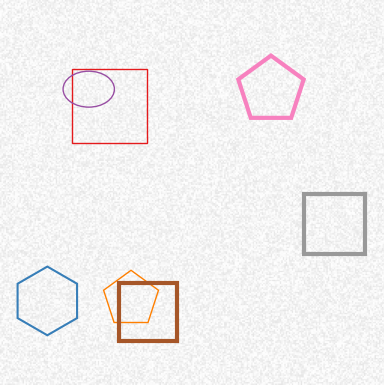[{"shape": "square", "thickness": 1, "radius": 0.48, "center": [0.284, 0.724]}, {"shape": "hexagon", "thickness": 1.5, "radius": 0.45, "center": [0.123, 0.218]}, {"shape": "oval", "thickness": 1, "radius": 0.33, "center": [0.23, 0.768]}, {"shape": "pentagon", "thickness": 1, "radius": 0.37, "center": [0.34, 0.223]}, {"shape": "square", "thickness": 3, "radius": 0.38, "center": [0.384, 0.19]}, {"shape": "pentagon", "thickness": 3, "radius": 0.45, "center": [0.704, 0.766]}, {"shape": "square", "thickness": 3, "radius": 0.39, "center": [0.869, 0.418]}]